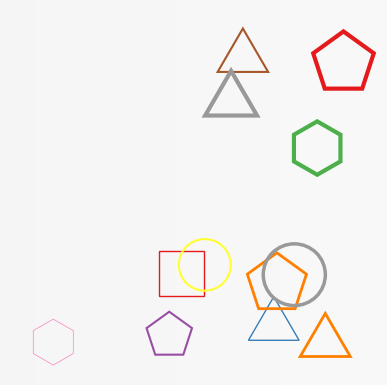[{"shape": "pentagon", "thickness": 3, "radius": 0.41, "center": [0.886, 0.836]}, {"shape": "square", "thickness": 1, "radius": 0.29, "center": [0.468, 0.291]}, {"shape": "triangle", "thickness": 1, "radius": 0.38, "center": [0.706, 0.154]}, {"shape": "hexagon", "thickness": 3, "radius": 0.35, "center": [0.819, 0.615]}, {"shape": "pentagon", "thickness": 1.5, "radius": 0.31, "center": [0.437, 0.129]}, {"shape": "pentagon", "thickness": 2, "radius": 0.4, "center": [0.715, 0.263]}, {"shape": "triangle", "thickness": 2, "radius": 0.37, "center": [0.839, 0.111]}, {"shape": "circle", "thickness": 1.5, "radius": 0.34, "center": [0.528, 0.312]}, {"shape": "triangle", "thickness": 1.5, "radius": 0.38, "center": [0.627, 0.851]}, {"shape": "hexagon", "thickness": 0.5, "radius": 0.3, "center": [0.137, 0.111]}, {"shape": "triangle", "thickness": 3, "radius": 0.39, "center": [0.596, 0.739]}, {"shape": "circle", "thickness": 2.5, "radius": 0.4, "center": [0.759, 0.287]}]